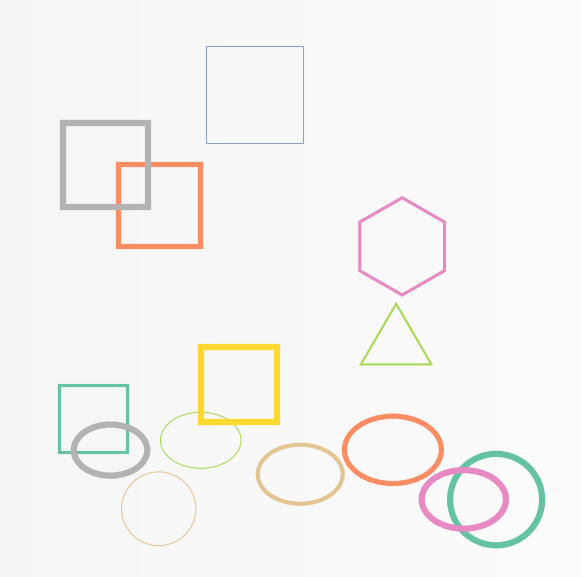[{"shape": "circle", "thickness": 3, "radius": 0.4, "center": [0.854, 0.134]}, {"shape": "square", "thickness": 1.5, "radius": 0.29, "center": [0.16, 0.274]}, {"shape": "oval", "thickness": 2.5, "radius": 0.42, "center": [0.676, 0.22]}, {"shape": "square", "thickness": 2.5, "radius": 0.35, "center": [0.274, 0.644]}, {"shape": "square", "thickness": 0.5, "radius": 0.42, "center": [0.438, 0.835]}, {"shape": "hexagon", "thickness": 1.5, "radius": 0.42, "center": [0.692, 0.572]}, {"shape": "oval", "thickness": 3, "radius": 0.36, "center": [0.798, 0.134]}, {"shape": "oval", "thickness": 0.5, "radius": 0.35, "center": [0.345, 0.237]}, {"shape": "triangle", "thickness": 1, "radius": 0.35, "center": [0.682, 0.403]}, {"shape": "square", "thickness": 3, "radius": 0.33, "center": [0.411, 0.333]}, {"shape": "circle", "thickness": 0.5, "radius": 0.32, "center": [0.273, 0.118]}, {"shape": "oval", "thickness": 2, "radius": 0.37, "center": [0.517, 0.178]}, {"shape": "square", "thickness": 3, "radius": 0.36, "center": [0.181, 0.713]}, {"shape": "oval", "thickness": 3, "radius": 0.32, "center": [0.19, 0.22]}]